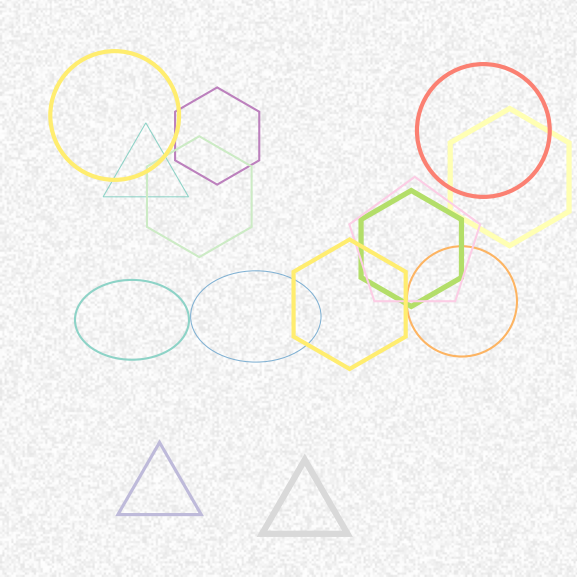[{"shape": "triangle", "thickness": 0.5, "radius": 0.43, "center": [0.253, 0.701]}, {"shape": "oval", "thickness": 1, "radius": 0.49, "center": [0.229, 0.445]}, {"shape": "hexagon", "thickness": 2.5, "radius": 0.59, "center": [0.882, 0.692]}, {"shape": "triangle", "thickness": 1.5, "radius": 0.42, "center": [0.276, 0.15]}, {"shape": "circle", "thickness": 2, "radius": 0.57, "center": [0.837, 0.773]}, {"shape": "oval", "thickness": 0.5, "radius": 0.56, "center": [0.443, 0.451]}, {"shape": "circle", "thickness": 1, "radius": 0.48, "center": [0.8, 0.477]}, {"shape": "hexagon", "thickness": 2.5, "radius": 0.5, "center": [0.712, 0.569]}, {"shape": "pentagon", "thickness": 1, "radius": 0.6, "center": [0.718, 0.574]}, {"shape": "triangle", "thickness": 3, "radius": 0.43, "center": [0.528, 0.118]}, {"shape": "hexagon", "thickness": 1, "radius": 0.42, "center": [0.376, 0.764]}, {"shape": "hexagon", "thickness": 1, "radius": 0.52, "center": [0.345, 0.659]}, {"shape": "hexagon", "thickness": 2, "radius": 0.56, "center": [0.605, 0.472]}, {"shape": "circle", "thickness": 2, "radius": 0.56, "center": [0.199, 0.799]}]